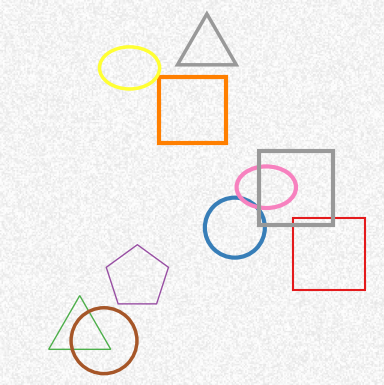[{"shape": "square", "thickness": 1.5, "radius": 0.47, "center": [0.854, 0.34]}, {"shape": "circle", "thickness": 3, "radius": 0.39, "center": [0.61, 0.409]}, {"shape": "triangle", "thickness": 1, "radius": 0.47, "center": [0.207, 0.139]}, {"shape": "pentagon", "thickness": 1, "radius": 0.42, "center": [0.357, 0.279]}, {"shape": "square", "thickness": 3, "radius": 0.43, "center": [0.499, 0.715]}, {"shape": "oval", "thickness": 2.5, "radius": 0.39, "center": [0.336, 0.824]}, {"shape": "circle", "thickness": 2.5, "radius": 0.43, "center": [0.27, 0.115]}, {"shape": "oval", "thickness": 3, "radius": 0.39, "center": [0.692, 0.514]}, {"shape": "square", "thickness": 3, "radius": 0.48, "center": [0.77, 0.512]}, {"shape": "triangle", "thickness": 2.5, "radius": 0.44, "center": [0.537, 0.876]}]